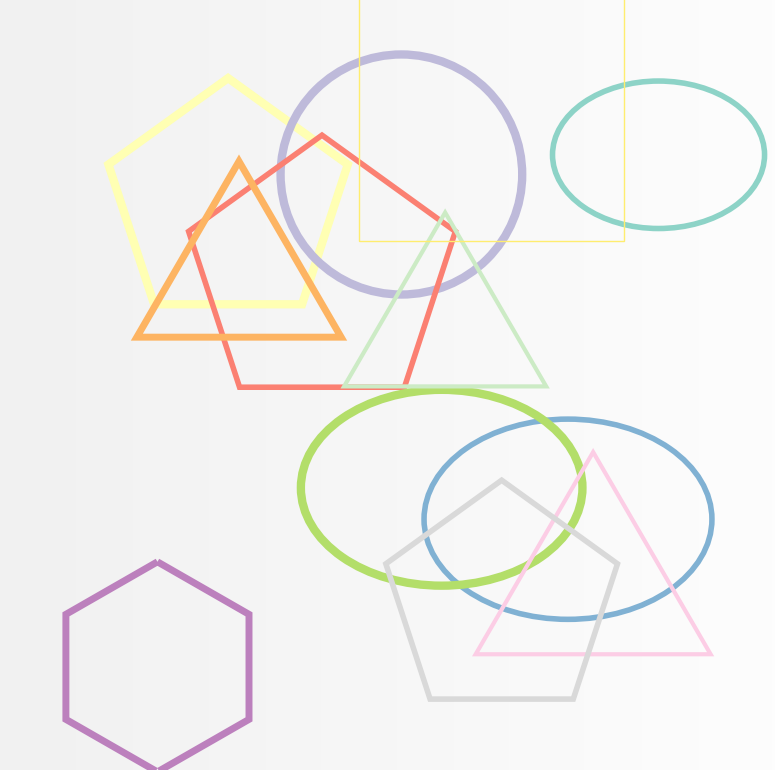[{"shape": "oval", "thickness": 2, "radius": 0.68, "center": [0.85, 0.799]}, {"shape": "pentagon", "thickness": 3, "radius": 0.81, "center": [0.294, 0.736]}, {"shape": "circle", "thickness": 3, "radius": 0.78, "center": [0.518, 0.773]}, {"shape": "pentagon", "thickness": 2, "radius": 0.9, "center": [0.415, 0.644]}, {"shape": "oval", "thickness": 2, "radius": 0.93, "center": [0.733, 0.326]}, {"shape": "triangle", "thickness": 2.5, "radius": 0.76, "center": [0.308, 0.638]}, {"shape": "oval", "thickness": 3, "radius": 0.91, "center": [0.57, 0.367]}, {"shape": "triangle", "thickness": 1.5, "radius": 0.88, "center": [0.765, 0.238]}, {"shape": "pentagon", "thickness": 2, "radius": 0.79, "center": [0.647, 0.219]}, {"shape": "hexagon", "thickness": 2.5, "radius": 0.68, "center": [0.203, 0.134]}, {"shape": "triangle", "thickness": 1.5, "radius": 0.75, "center": [0.574, 0.573]}, {"shape": "square", "thickness": 0.5, "radius": 0.85, "center": [0.634, 0.857]}]